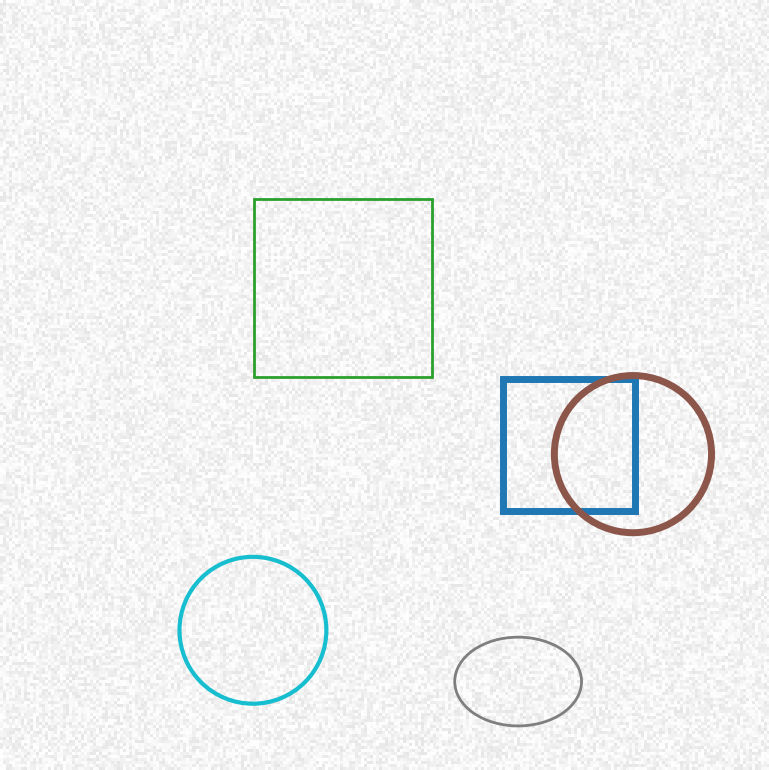[{"shape": "square", "thickness": 2.5, "radius": 0.43, "center": [0.739, 0.422]}, {"shape": "square", "thickness": 1, "radius": 0.58, "center": [0.445, 0.626]}, {"shape": "circle", "thickness": 2.5, "radius": 0.51, "center": [0.822, 0.41]}, {"shape": "oval", "thickness": 1, "radius": 0.41, "center": [0.673, 0.115]}, {"shape": "circle", "thickness": 1.5, "radius": 0.48, "center": [0.328, 0.181]}]